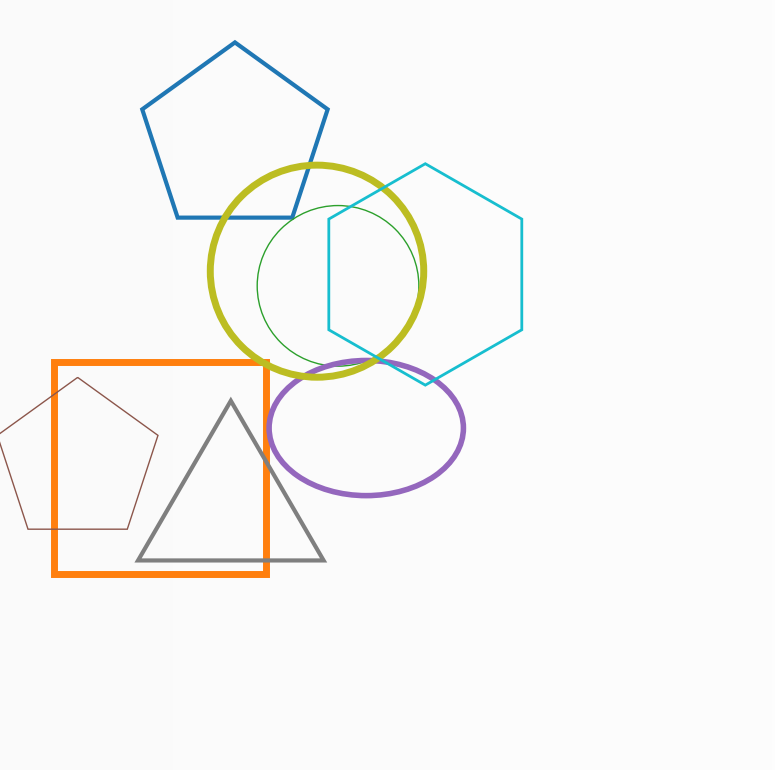[{"shape": "pentagon", "thickness": 1.5, "radius": 0.63, "center": [0.303, 0.819]}, {"shape": "square", "thickness": 2.5, "radius": 0.69, "center": [0.207, 0.392]}, {"shape": "circle", "thickness": 0.5, "radius": 0.52, "center": [0.436, 0.629]}, {"shape": "oval", "thickness": 2, "radius": 0.63, "center": [0.473, 0.444]}, {"shape": "pentagon", "thickness": 0.5, "radius": 0.54, "center": [0.1, 0.401]}, {"shape": "triangle", "thickness": 1.5, "radius": 0.69, "center": [0.298, 0.341]}, {"shape": "circle", "thickness": 2.5, "radius": 0.69, "center": [0.409, 0.648]}, {"shape": "hexagon", "thickness": 1, "radius": 0.72, "center": [0.549, 0.644]}]